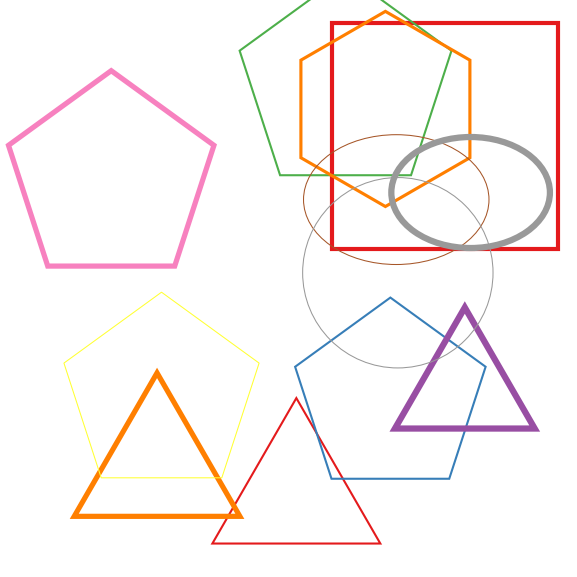[{"shape": "square", "thickness": 2, "radius": 0.98, "center": [0.771, 0.763]}, {"shape": "triangle", "thickness": 1, "radius": 0.84, "center": [0.513, 0.142]}, {"shape": "pentagon", "thickness": 1, "radius": 0.87, "center": [0.676, 0.31]}, {"shape": "pentagon", "thickness": 1, "radius": 0.96, "center": [0.598, 0.852]}, {"shape": "triangle", "thickness": 3, "radius": 0.7, "center": [0.805, 0.327]}, {"shape": "triangle", "thickness": 2.5, "radius": 0.83, "center": [0.272, 0.188]}, {"shape": "hexagon", "thickness": 1.5, "radius": 0.84, "center": [0.667, 0.81]}, {"shape": "pentagon", "thickness": 0.5, "radius": 0.89, "center": [0.28, 0.316]}, {"shape": "oval", "thickness": 0.5, "radius": 0.8, "center": [0.686, 0.654]}, {"shape": "pentagon", "thickness": 2.5, "radius": 0.94, "center": [0.193, 0.69]}, {"shape": "oval", "thickness": 3, "radius": 0.69, "center": [0.815, 0.666]}, {"shape": "circle", "thickness": 0.5, "radius": 0.82, "center": [0.689, 0.527]}]